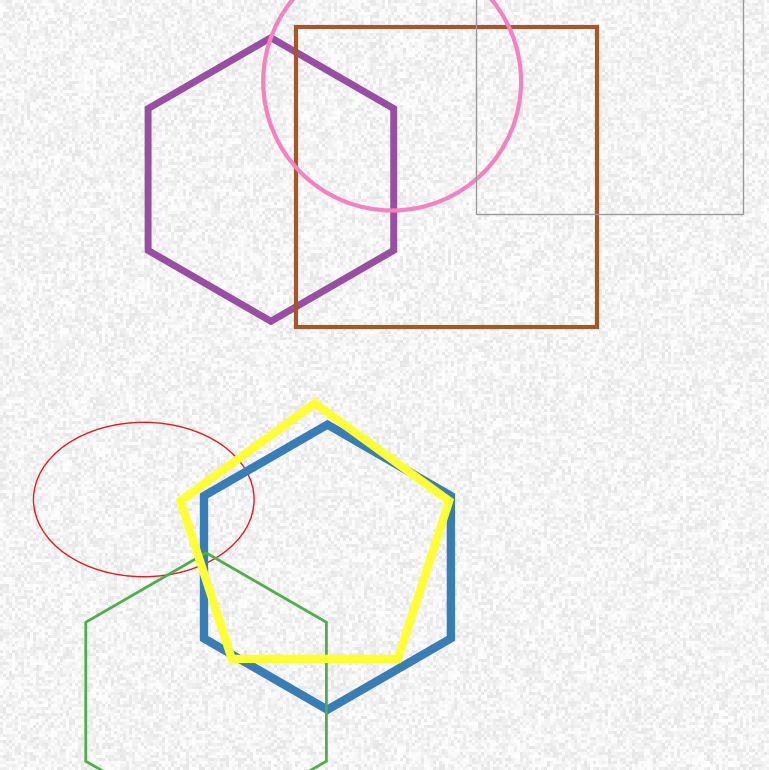[{"shape": "oval", "thickness": 0.5, "radius": 0.72, "center": [0.187, 0.351]}, {"shape": "hexagon", "thickness": 3, "radius": 0.93, "center": [0.425, 0.263]}, {"shape": "hexagon", "thickness": 1, "radius": 0.9, "center": [0.268, 0.102]}, {"shape": "hexagon", "thickness": 2.5, "radius": 0.92, "center": [0.352, 0.767]}, {"shape": "pentagon", "thickness": 3, "radius": 0.92, "center": [0.409, 0.293]}, {"shape": "square", "thickness": 1.5, "radius": 0.98, "center": [0.58, 0.77]}, {"shape": "circle", "thickness": 1.5, "radius": 0.84, "center": [0.509, 0.894]}, {"shape": "square", "thickness": 0.5, "radius": 0.87, "center": [0.792, 0.896]}]